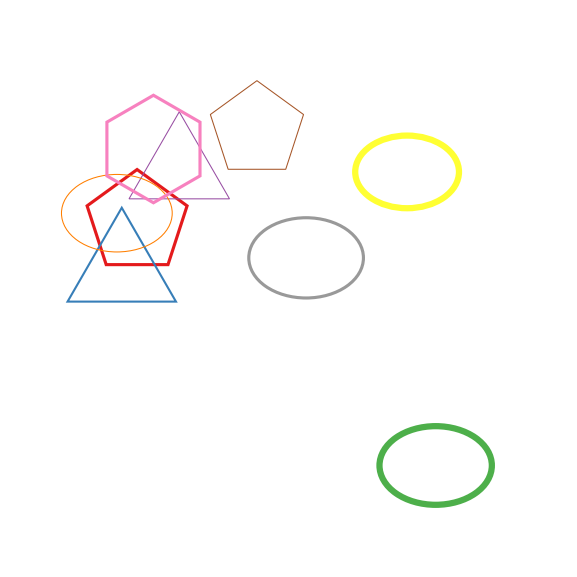[{"shape": "pentagon", "thickness": 1.5, "radius": 0.46, "center": [0.237, 0.615]}, {"shape": "triangle", "thickness": 1, "radius": 0.54, "center": [0.211, 0.531]}, {"shape": "oval", "thickness": 3, "radius": 0.49, "center": [0.754, 0.193]}, {"shape": "triangle", "thickness": 0.5, "radius": 0.5, "center": [0.31, 0.705]}, {"shape": "oval", "thickness": 0.5, "radius": 0.48, "center": [0.202, 0.63]}, {"shape": "oval", "thickness": 3, "radius": 0.45, "center": [0.705, 0.701]}, {"shape": "pentagon", "thickness": 0.5, "radius": 0.42, "center": [0.445, 0.775]}, {"shape": "hexagon", "thickness": 1.5, "radius": 0.47, "center": [0.266, 0.741]}, {"shape": "oval", "thickness": 1.5, "radius": 0.5, "center": [0.53, 0.553]}]